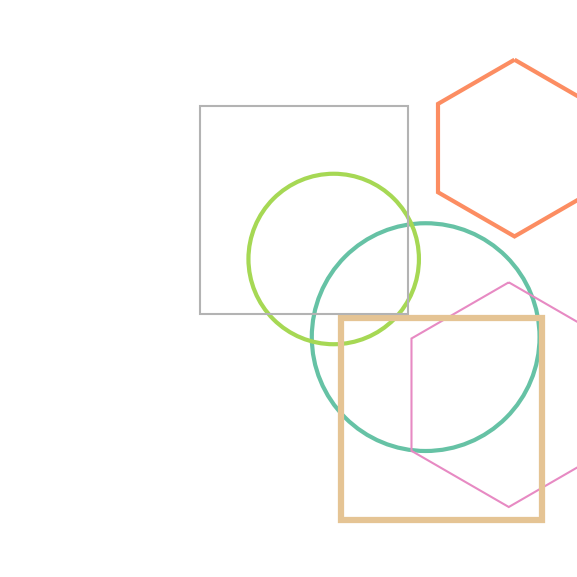[{"shape": "circle", "thickness": 2, "radius": 0.99, "center": [0.737, 0.415]}, {"shape": "hexagon", "thickness": 2, "radius": 0.76, "center": [0.891, 0.743]}, {"shape": "hexagon", "thickness": 1, "radius": 0.97, "center": [0.881, 0.316]}, {"shape": "circle", "thickness": 2, "radius": 0.74, "center": [0.578, 0.551]}, {"shape": "square", "thickness": 3, "radius": 0.87, "center": [0.764, 0.274]}, {"shape": "square", "thickness": 1, "radius": 0.9, "center": [0.526, 0.636]}]